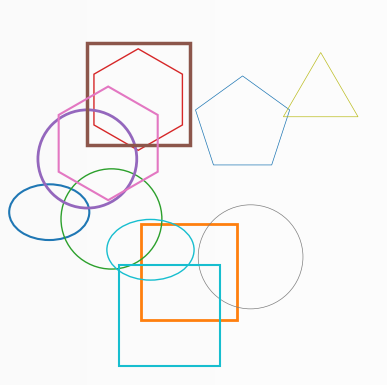[{"shape": "oval", "thickness": 1.5, "radius": 0.52, "center": [0.127, 0.449]}, {"shape": "pentagon", "thickness": 0.5, "radius": 0.64, "center": [0.626, 0.675]}, {"shape": "square", "thickness": 2, "radius": 0.62, "center": [0.487, 0.293]}, {"shape": "circle", "thickness": 1, "radius": 0.65, "center": [0.288, 0.431]}, {"shape": "hexagon", "thickness": 1, "radius": 0.66, "center": [0.357, 0.741]}, {"shape": "circle", "thickness": 2, "radius": 0.64, "center": [0.225, 0.587]}, {"shape": "square", "thickness": 2.5, "radius": 0.67, "center": [0.358, 0.756]}, {"shape": "hexagon", "thickness": 1.5, "radius": 0.74, "center": [0.279, 0.628]}, {"shape": "circle", "thickness": 0.5, "radius": 0.68, "center": [0.647, 0.333]}, {"shape": "triangle", "thickness": 0.5, "radius": 0.56, "center": [0.828, 0.752]}, {"shape": "square", "thickness": 1.5, "radius": 0.65, "center": [0.437, 0.181]}, {"shape": "oval", "thickness": 1, "radius": 0.56, "center": [0.388, 0.351]}]